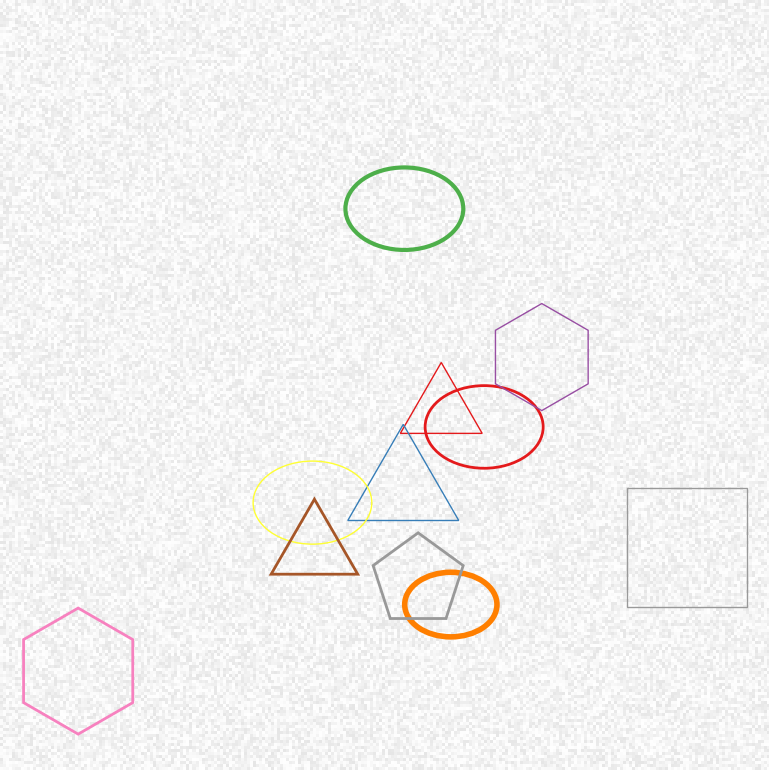[{"shape": "oval", "thickness": 1, "radius": 0.38, "center": [0.629, 0.446]}, {"shape": "triangle", "thickness": 0.5, "radius": 0.31, "center": [0.573, 0.468]}, {"shape": "triangle", "thickness": 0.5, "radius": 0.42, "center": [0.524, 0.366]}, {"shape": "oval", "thickness": 1.5, "radius": 0.38, "center": [0.525, 0.729]}, {"shape": "hexagon", "thickness": 0.5, "radius": 0.35, "center": [0.704, 0.536]}, {"shape": "oval", "thickness": 2, "radius": 0.3, "center": [0.585, 0.215]}, {"shape": "oval", "thickness": 0.5, "radius": 0.39, "center": [0.406, 0.347]}, {"shape": "triangle", "thickness": 1, "radius": 0.32, "center": [0.408, 0.287]}, {"shape": "hexagon", "thickness": 1, "radius": 0.41, "center": [0.102, 0.128]}, {"shape": "square", "thickness": 0.5, "radius": 0.39, "center": [0.892, 0.289]}, {"shape": "pentagon", "thickness": 1, "radius": 0.31, "center": [0.543, 0.246]}]